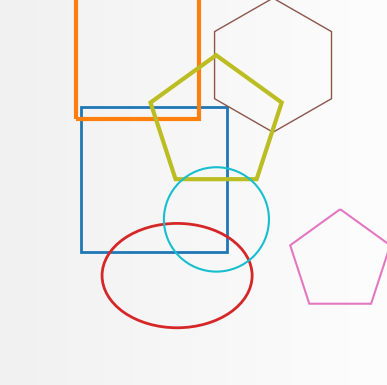[{"shape": "square", "thickness": 2, "radius": 0.94, "center": [0.396, 0.533]}, {"shape": "square", "thickness": 3, "radius": 0.79, "center": [0.356, 0.85]}, {"shape": "oval", "thickness": 2, "radius": 0.97, "center": [0.457, 0.284]}, {"shape": "hexagon", "thickness": 1, "radius": 0.87, "center": [0.705, 0.831]}, {"shape": "pentagon", "thickness": 1.5, "radius": 0.68, "center": [0.878, 0.321]}, {"shape": "pentagon", "thickness": 3, "radius": 0.89, "center": [0.558, 0.679]}, {"shape": "circle", "thickness": 1.5, "radius": 0.68, "center": [0.559, 0.43]}]